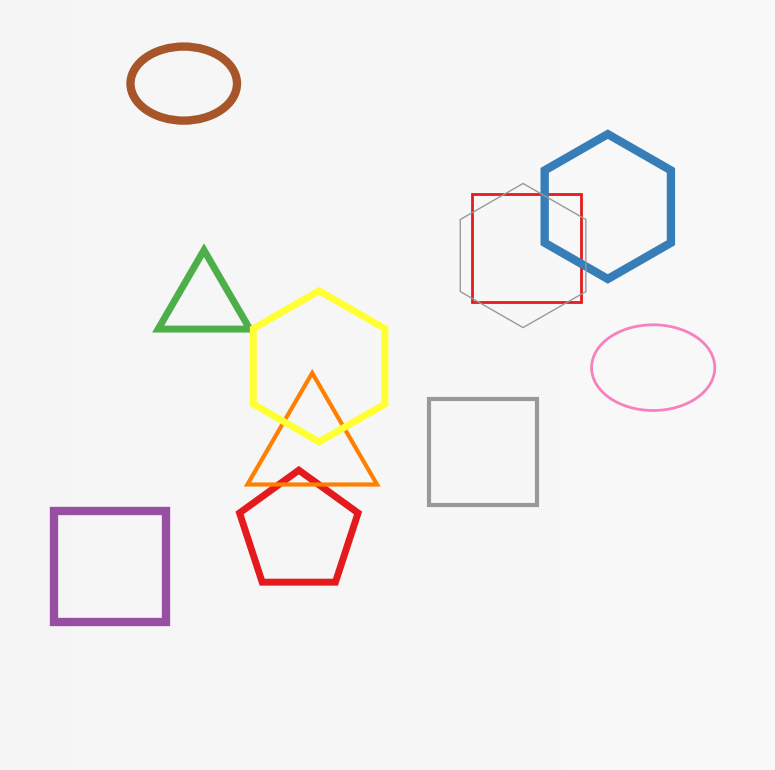[{"shape": "pentagon", "thickness": 2.5, "radius": 0.4, "center": [0.386, 0.309]}, {"shape": "square", "thickness": 1, "radius": 0.35, "center": [0.679, 0.678]}, {"shape": "hexagon", "thickness": 3, "radius": 0.47, "center": [0.784, 0.732]}, {"shape": "triangle", "thickness": 2.5, "radius": 0.34, "center": [0.263, 0.607]}, {"shape": "square", "thickness": 3, "radius": 0.36, "center": [0.142, 0.265]}, {"shape": "triangle", "thickness": 1.5, "radius": 0.48, "center": [0.403, 0.419]}, {"shape": "hexagon", "thickness": 2.5, "radius": 0.49, "center": [0.412, 0.524]}, {"shape": "oval", "thickness": 3, "radius": 0.34, "center": [0.237, 0.891]}, {"shape": "oval", "thickness": 1, "radius": 0.4, "center": [0.843, 0.523]}, {"shape": "square", "thickness": 1.5, "radius": 0.35, "center": [0.623, 0.413]}, {"shape": "hexagon", "thickness": 0.5, "radius": 0.47, "center": [0.675, 0.668]}]